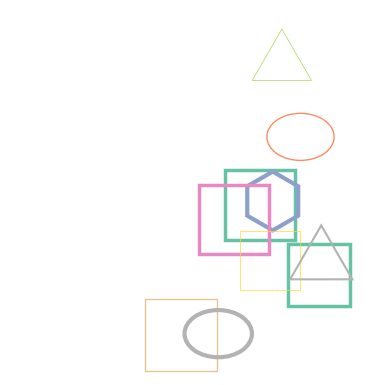[{"shape": "square", "thickness": 2.5, "radius": 0.4, "center": [0.828, 0.287]}, {"shape": "square", "thickness": 2.5, "radius": 0.46, "center": [0.676, 0.468]}, {"shape": "oval", "thickness": 1, "radius": 0.44, "center": [0.781, 0.644]}, {"shape": "hexagon", "thickness": 3, "radius": 0.38, "center": [0.708, 0.478]}, {"shape": "square", "thickness": 2.5, "radius": 0.45, "center": [0.608, 0.43]}, {"shape": "triangle", "thickness": 0.5, "radius": 0.44, "center": [0.732, 0.836]}, {"shape": "square", "thickness": 0.5, "radius": 0.39, "center": [0.701, 0.323]}, {"shape": "square", "thickness": 1, "radius": 0.46, "center": [0.471, 0.13]}, {"shape": "triangle", "thickness": 1.5, "radius": 0.47, "center": [0.834, 0.321]}, {"shape": "oval", "thickness": 3, "radius": 0.44, "center": [0.567, 0.133]}]